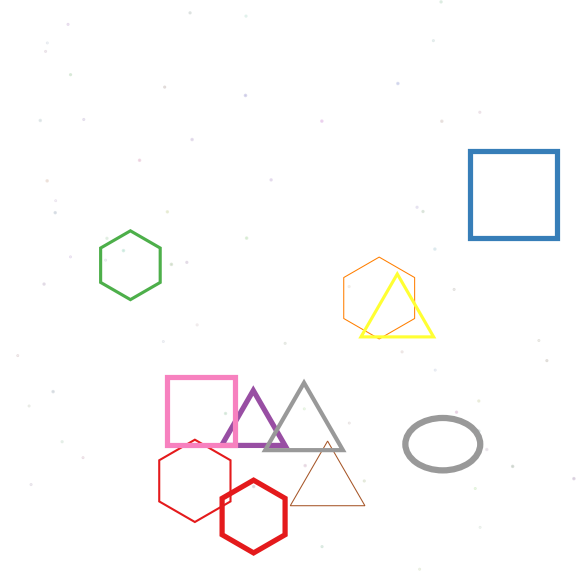[{"shape": "hexagon", "thickness": 2.5, "radius": 0.31, "center": [0.439, 0.105]}, {"shape": "hexagon", "thickness": 1, "radius": 0.36, "center": [0.337, 0.166]}, {"shape": "square", "thickness": 2.5, "radius": 0.38, "center": [0.889, 0.662]}, {"shape": "hexagon", "thickness": 1.5, "radius": 0.3, "center": [0.226, 0.54]}, {"shape": "triangle", "thickness": 2.5, "radius": 0.32, "center": [0.439, 0.26]}, {"shape": "hexagon", "thickness": 0.5, "radius": 0.35, "center": [0.657, 0.483]}, {"shape": "triangle", "thickness": 1.5, "radius": 0.36, "center": [0.688, 0.452]}, {"shape": "triangle", "thickness": 0.5, "radius": 0.37, "center": [0.567, 0.161]}, {"shape": "square", "thickness": 2.5, "radius": 0.29, "center": [0.348, 0.288]}, {"shape": "triangle", "thickness": 2, "radius": 0.39, "center": [0.526, 0.259]}, {"shape": "oval", "thickness": 3, "radius": 0.32, "center": [0.767, 0.23]}]